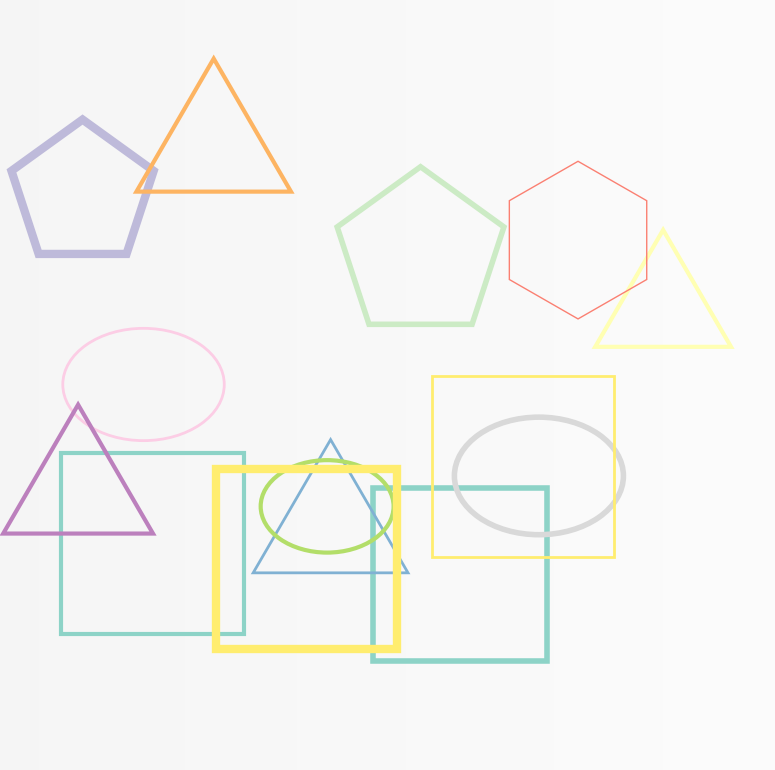[{"shape": "square", "thickness": 2, "radius": 0.56, "center": [0.594, 0.254]}, {"shape": "square", "thickness": 1.5, "radius": 0.59, "center": [0.197, 0.294]}, {"shape": "triangle", "thickness": 1.5, "radius": 0.51, "center": [0.856, 0.6]}, {"shape": "pentagon", "thickness": 3, "radius": 0.48, "center": [0.107, 0.748]}, {"shape": "hexagon", "thickness": 0.5, "radius": 0.51, "center": [0.746, 0.688]}, {"shape": "triangle", "thickness": 1, "radius": 0.58, "center": [0.427, 0.314]}, {"shape": "triangle", "thickness": 1.5, "radius": 0.58, "center": [0.276, 0.809]}, {"shape": "oval", "thickness": 1.5, "radius": 0.43, "center": [0.422, 0.342]}, {"shape": "oval", "thickness": 1, "radius": 0.52, "center": [0.185, 0.501]}, {"shape": "oval", "thickness": 2, "radius": 0.55, "center": [0.695, 0.382]}, {"shape": "triangle", "thickness": 1.5, "radius": 0.56, "center": [0.101, 0.363]}, {"shape": "pentagon", "thickness": 2, "radius": 0.57, "center": [0.543, 0.67]}, {"shape": "square", "thickness": 1, "radius": 0.59, "center": [0.675, 0.394]}, {"shape": "square", "thickness": 3, "radius": 0.58, "center": [0.395, 0.274]}]